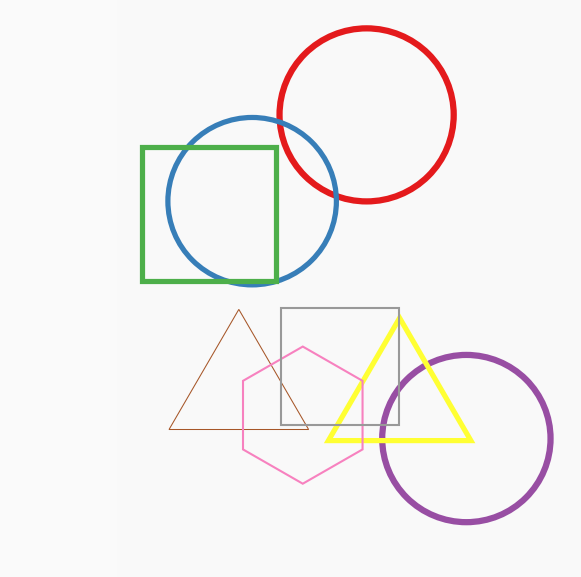[{"shape": "circle", "thickness": 3, "radius": 0.75, "center": [0.631, 0.8]}, {"shape": "circle", "thickness": 2.5, "radius": 0.72, "center": [0.434, 0.651]}, {"shape": "square", "thickness": 2.5, "radius": 0.58, "center": [0.359, 0.629]}, {"shape": "circle", "thickness": 3, "radius": 0.72, "center": [0.802, 0.24]}, {"shape": "triangle", "thickness": 2.5, "radius": 0.71, "center": [0.688, 0.307]}, {"shape": "triangle", "thickness": 0.5, "radius": 0.69, "center": [0.411, 0.325]}, {"shape": "hexagon", "thickness": 1, "radius": 0.59, "center": [0.521, 0.28]}, {"shape": "square", "thickness": 1, "radius": 0.51, "center": [0.584, 0.365]}]